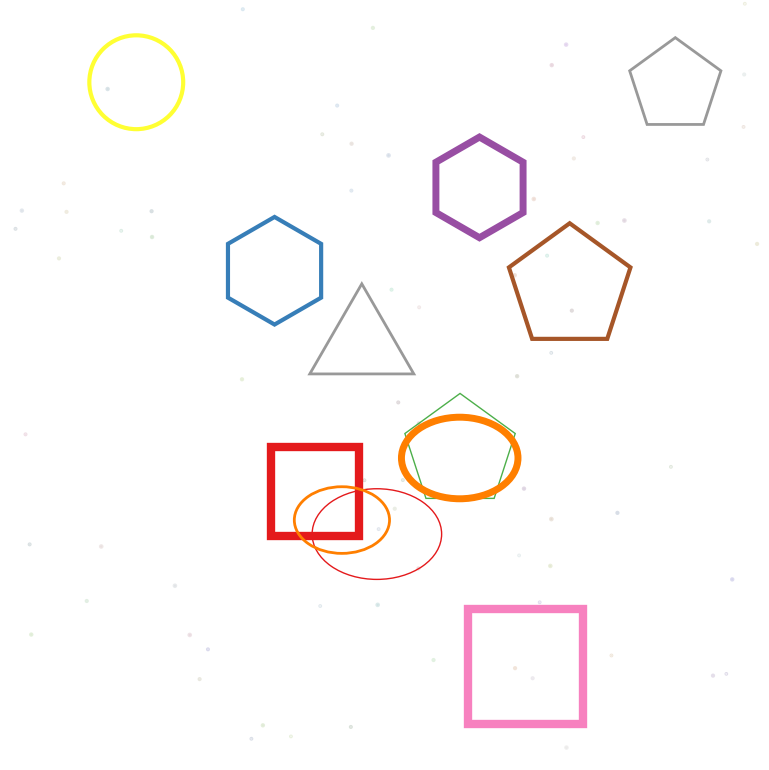[{"shape": "square", "thickness": 3, "radius": 0.29, "center": [0.409, 0.362]}, {"shape": "oval", "thickness": 0.5, "radius": 0.42, "center": [0.489, 0.306]}, {"shape": "hexagon", "thickness": 1.5, "radius": 0.35, "center": [0.357, 0.648]}, {"shape": "pentagon", "thickness": 0.5, "radius": 0.38, "center": [0.597, 0.414]}, {"shape": "hexagon", "thickness": 2.5, "radius": 0.33, "center": [0.623, 0.757]}, {"shape": "oval", "thickness": 2.5, "radius": 0.38, "center": [0.597, 0.405]}, {"shape": "oval", "thickness": 1, "radius": 0.31, "center": [0.444, 0.325]}, {"shape": "circle", "thickness": 1.5, "radius": 0.3, "center": [0.177, 0.893]}, {"shape": "pentagon", "thickness": 1.5, "radius": 0.41, "center": [0.74, 0.627]}, {"shape": "square", "thickness": 3, "radius": 0.37, "center": [0.682, 0.135]}, {"shape": "triangle", "thickness": 1, "radius": 0.39, "center": [0.47, 0.553]}, {"shape": "pentagon", "thickness": 1, "radius": 0.31, "center": [0.877, 0.889]}]